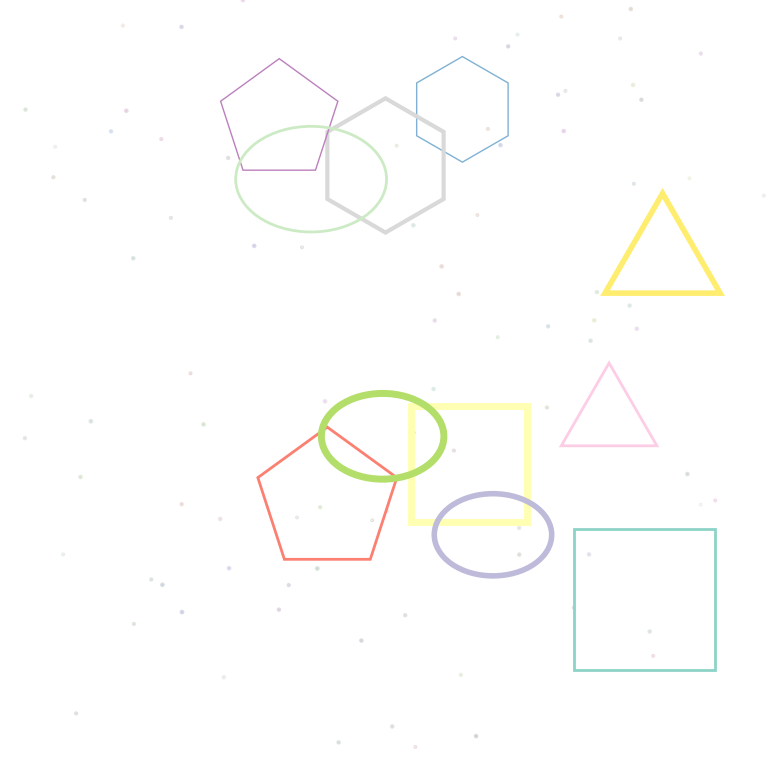[{"shape": "square", "thickness": 1, "radius": 0.46, "center": [0.836, 0.222]}, {"shape": "square", "thickness": 2.5, "radius": 0.38, "center": [0.609, 0.397]}, {"shape": "oval", "thickness": 2, "radius": 0.38, "center": [0.64, 0.305]}, {"shape": "pentagon", "thickness": 1, "radius": 0.47, "center": [0.425, 0.35]}, {"shape": "hexagon", "thickness": 0.5, "radius": 0.34, "center": [0.601, 0.858]}, {"shape": "oval", "thickness": 2.5, "radius": 0.4, "center": [0.497, 0.433]}, {"shape": "triangle", "thickness": 1, "radius": 0.36, "center": [0.791, 0.457]}, {"shape": "hexagon", "thickness": 1.5, "radius": 0.44, "center": [0.501, 0.785]}, {"shape": "pentagon", "thickness": 0.5, "radius": 0.4, "center": [0.363, 0.844]}, {"shape": "oval", "thickness": 1, "radius": 0.49, "center": [0.404, 0.767]}, {"shape": "triangle", "thickness": 2, "radius": 0.43, "center": [0.861, 0.662]}]